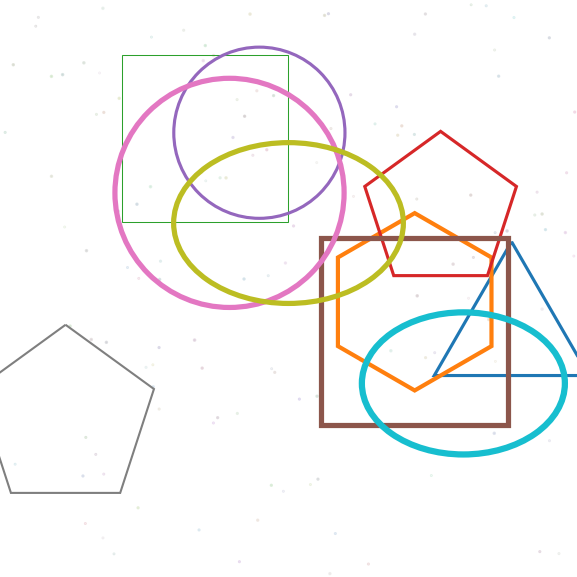[{"shape": "triangle", "thickness": 1.5, "radius": 0.77, "center": [0.886, 0.426]}, {"shape": "hexagon", "thickness": 2, "radius": 0.77, "center": [0.718, 0.477]}, {"shape": "square", "thickness": 0.5, "radius": 0.72, "center": [0.355, 0.759]}, {"shape": "pentagon", "thickness": 1.5, "radius": 0.69, "center": [0.763, 0.634]}, {"shape": "circle", "thickness": 1.5, "radius": 0.74, "center": [0.449, 0.769]}, {"shape": "square", "thickness": 2.5, "radius": 0.81, "center": [0.718, 0.425]}, {"shape": "circle", "thickness": 2.5, "radius": 0.99, "center": [0.397, 0.665]}, {"shape": "pentagon", "thickness": 1, "radius": 0.8, "center": [0.114, 0.276]}, {"shape": "oval", "thickness": 2.5, "radius": 0.99, "center": [0.5, 0.613]}, {"shape": "oval", "thickness": 3, "radius": 0.88, "center": [0.802, 0.335]}]